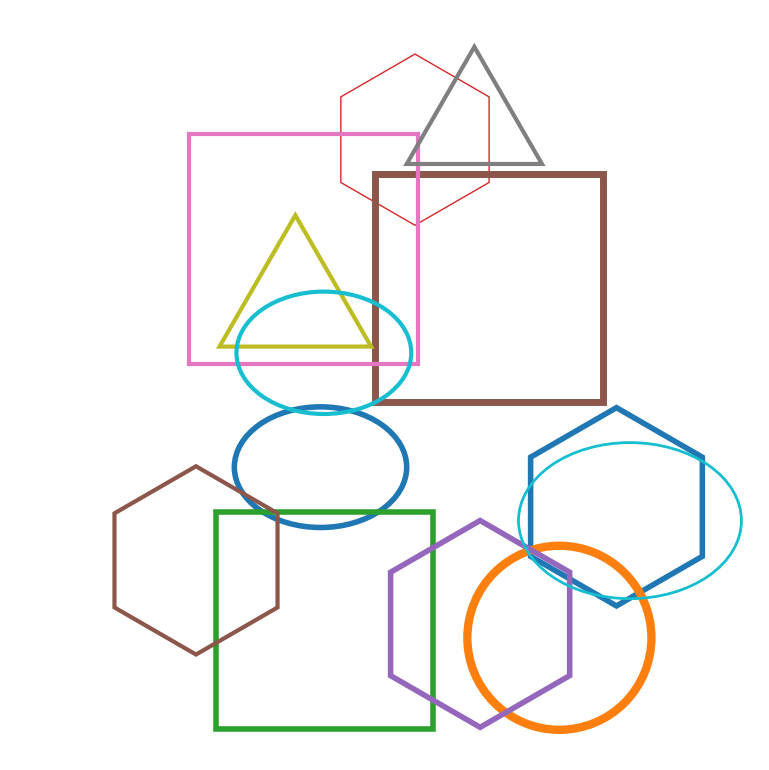[{"shape": "oval", "thickness": 2, "radius": 0.56, "center": [0.416, 0.393]}, {"shape": "hexagon", "thickness": 2, "radius": 0.64, "center": [0.801, 0.342]}, {"shape": "circle", "thickness": 3, "radius": 0.6, "center": [0.726, 0.172]}, {"shape": "square", "thickness": 2, "radius": 0.7, "center": [0.422, 0.195]}, {"shape": "hexagon", "thickness": 0.5, "radius": 0.56, "center": [0.539, 0.819]}, {"shape": "hexagon", "thickness": 2, "radius": 0.67, "center": [0.624, 0.19]}, {"shape": "square", "thickness": 2.5, "radius": 0.74, "center": [0.636, 0.626]}, {"shape": "hexagon", "thickness": 1.5, "radius": 0.61, "center": [0.255, 0.272]}, {"shape": "square", "thickness": 1.5, "radius": 0.74, "center": [0.394, 0.676]}, {"shape": "triangle", "thickness": 1.5, "radius": 0.51, "center": [0.616, 0.838]}, {"shape": "triangle", "thickness": 1.5, "radius": 0.57, "center": [0.384, 0.607]}, {"shape": "oval", "thickness": 1.5, "radius": 0.57, "center": [0.421, 0.542]}, {"shape": "oval", "thickness": 1, "radius": 0.72, "center": [0.818, 0.324]}]